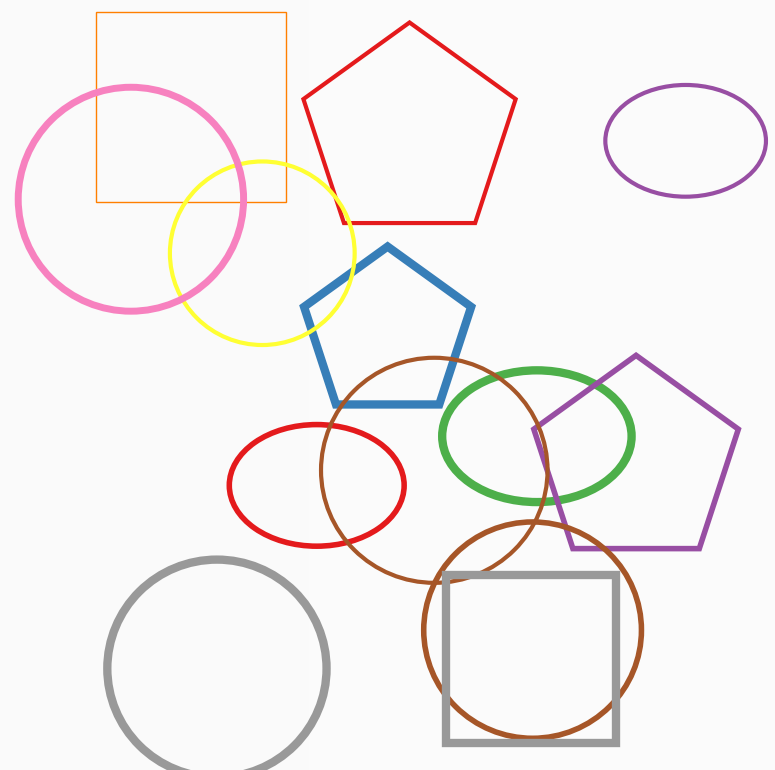[{"shape": "pentagon", "thickness": 1.5, "radius": 0.72, "center": [0.528, 0.827]}, {"shape": "oval", "thickness": 2, "radius": 0.56, "center": [0.409, 0.37]}, {"shape": "pentagon", "thickness": 3, "radius": 0.57, "center": [0.5, 0.566]}, {"shape": "oval", "thickness": 3, "radius": 0.61, "center": [0.693, 0.434]}, {"shape": "pentagon", "thickness": 2, "radius": 0.69, "center": [0.821, 0.4]}, {"shape": "oval", "thickness": 1.5, "radius": 0.52, "center": [0.885, 0.817]}, {"shape": "square", "thickness": 0.5, "radius": 0.62, "center": [0.246, 0.861]}, {"shape": "circle", "thickness": 1.5, "radius": 0.6, "center": [0.338, 0.671]}, {"shape": "circle", "thickness": 2, "radius": 0.7, "center": [0.687, 0.182]}, {"shape": "circle", "thickness": 1.5, "radius": 0.73, "center": [0.56, 0.389]}, {"shape": "circle", "thickness": 2.5, "radius": 0.73, "center": [0.169, 0.741]}, {"shape": "square", "thickness": 3, "radius": 0.55, "center": [0.685, 0.144]}, {"shape": "circle", "thickness": 3, "radius": 0.71, "center": [0.28, 0.132]}]